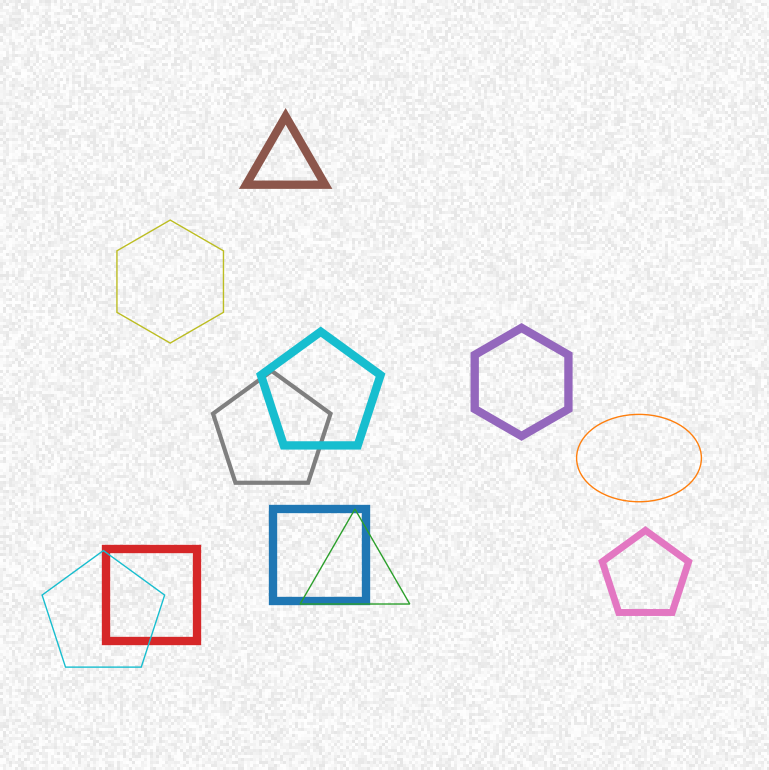[{"shape": "square", "thickness": 3, "radius": 0.3, "center": [0.415, 0.279]}, {"shape": "oval", "thickness": 0.5, "radius": 0.41, "center": [0.83, 0.405]}, {"shape": "triangle", "thickness": 0.5, "radius": 0.41, "center": [0.461, 0.257]}, {"shape": "square", "thickness": 3, "radius": 0.3, "center": [0.197, 0.227]}, {"shape": "hexagon", "thickness": 3, "radius": 0.35, "center": [0.677, 0.504]}, {"shape": "triangle", "thickness": 3, "radius": 0.3, "center": [0.371, 0.79]}, {"shape": "pentagon", "thickness": 2.5, "radius": 0.29, "center": [0.838, 0.252]}, {"shape": "pentagon", "thickness": 1.5, "radius": 0.4, "center": [0.353, 0.438]}, {"shape": "hexagon", "thickness": 0.5, "radius": 0.4, "center": [0.221, 0.634]}, {"shape": "pentagon", "thickness": 3, "radius": 0.41, "center": [0.417, 0.488]}, {"shape": "pentagon", "thickness": 0.5, "radius": 0.42, "center": [0.134, 0.201]}]